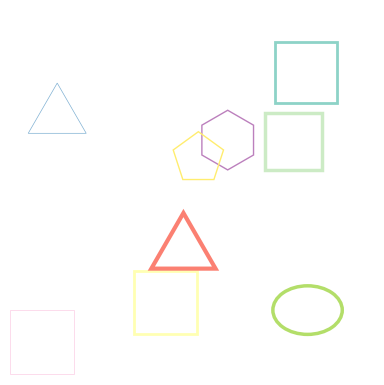[{"shape": "square", "thickness": 2, "radius": 0.4, "center": [0.795, 0.812]}, {"shape": "square", "thickness": 2, "radius": 0.41, "center": [0.43, 0.214]}, {"shape": "triangle", "thickness": 3, "radius": 0.48, "center": [0.476, 0.35]}, {"shape": "triangle", "thickness": 0.5, "radius": 0.43, "center": [0.149, 0.697]}, {"shape": "oval", "thickness": 2.5, "radius": 0.45, "center": [0.799, 0.195]}, {"shape": "square", "thickness": 0.5, "radius": 0.41, "center": [0.109, 0.112]}, {"shape": "hexagon", "thickness": 1, "radius": 0.39, "center": [0.591, 0.636]}, {"shape": "square", "thickness": 2.5, "radius": 0.37, "center": [0.762, 0.632]}, {"shape": "pentagon", "thickness": 1, "radius": 0.34, "center": [0.515, 0.589]}]